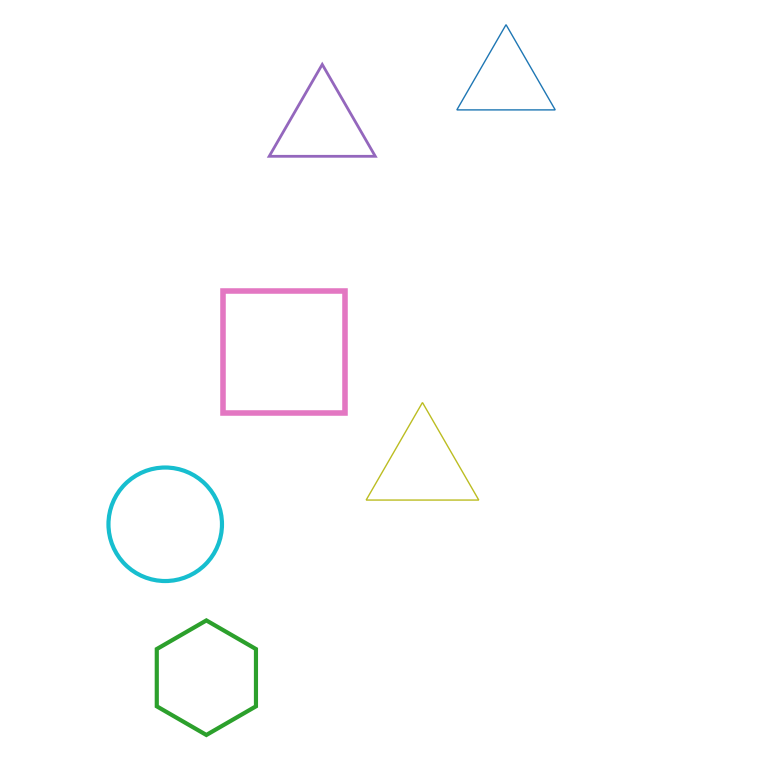[{"shape": "triangle", "thickness": 0.5, "radius": 0.37, "center": [0.657, 0.894]}, {"shape": "hexagon", "thickness": 1.5, "radius": 0.37, "center": [0.268, 0.12]}, {"shape": "triangle", "thickness": 1, "radius": 0.4, "center": [0.419, 0.837]}, {"shape": "square", "thickness": 2, "radius": 0.4, "center": [0.369, 0.543]}, {"shape": "triangle", "thickness": 0.5, "radius": 0.42, "center": [0.549, 0.393]}, {"shape": "circle", "thickness": 1.5, "radius": 0.37, "center": [0.215, 0.319]}]